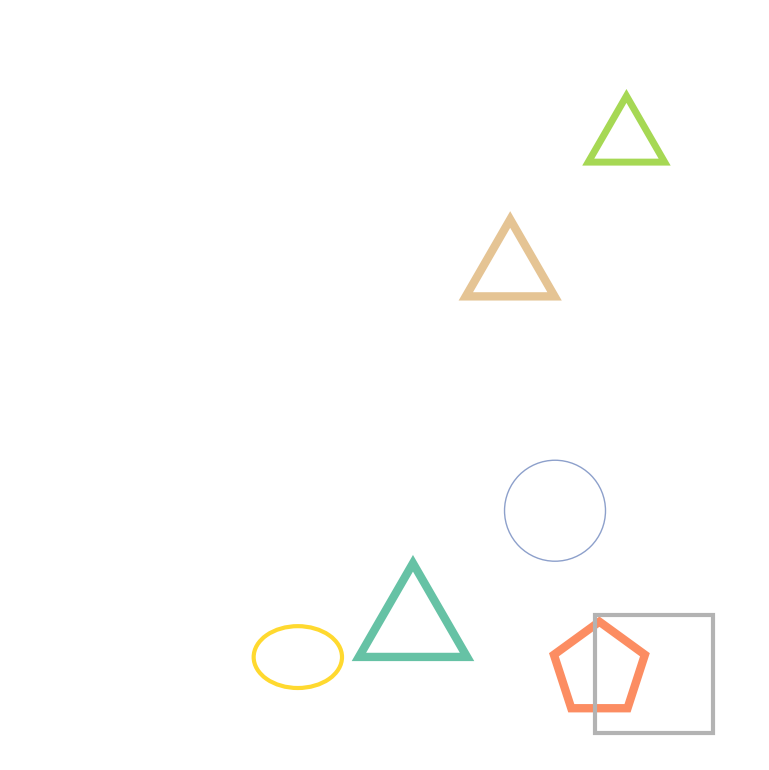[{"shape": "triangle", "thickness": 3, "radius": 0.41, "center": [0.536, 0.187]}, {"shape": "pentagon", "thickness": 3, "radius": 0.31, "center": [0.778, 0.13]}, {"shape": "circle", "thickness": 0.5, "radius": 0.33, "center": [0.721, 0.337]}, {"shape": "triangle", "thickness": 2.5, "radius": 0.29, "center": [0.814, 0.818]}, {"shape": "oval", "thickness": 1.5, "radius": 0.29, "center": [0.387, 0.147]}, {"shape": "triangle", "thickness": 3, "radius": 0.33, "center": [0.663, 0.648]}, {"shape": "square", "thickness": 1.5, "radius": 0.38, "center": [0.849, 0.125]}]